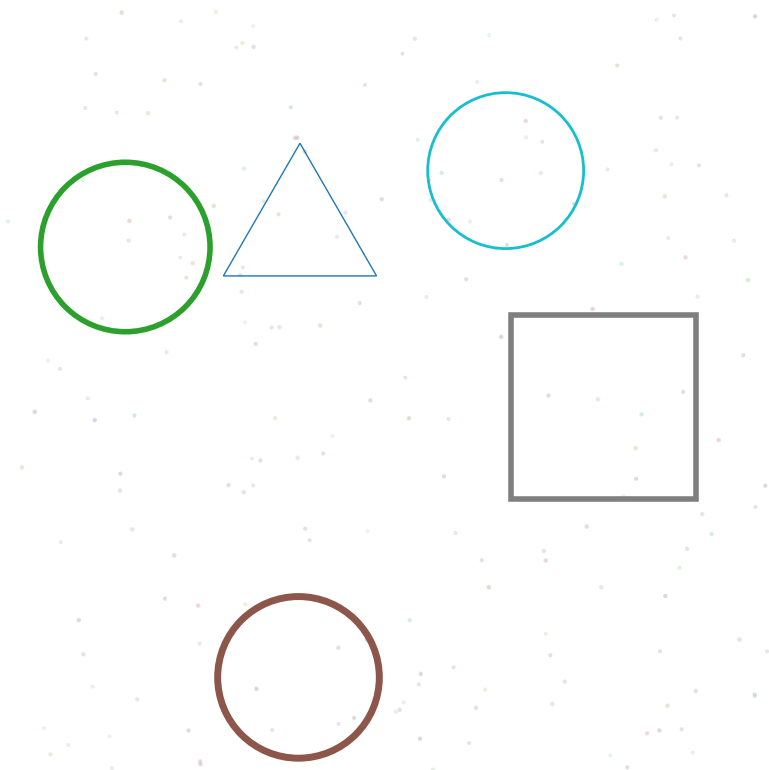[{"shape": "triangle", "thickness": 0.5, "radius": 0.57, "center": [0.39, 0.699]}, {"shape": "circle", "thickness": 2, "radius": 0.55, "center": [0.163, 0.679]}, {"shape": "circle", "thickness": 2.5, "radius": 0.52, "center": [0.388, 0.12]}, {"shape": "square", "thickness": 2, "radius": 0.6, "center": [0.784, 0.471]}, {"shape": "circle", "thickness": 1, "radius": 0.51, "center": [0.657, 0.778]}]